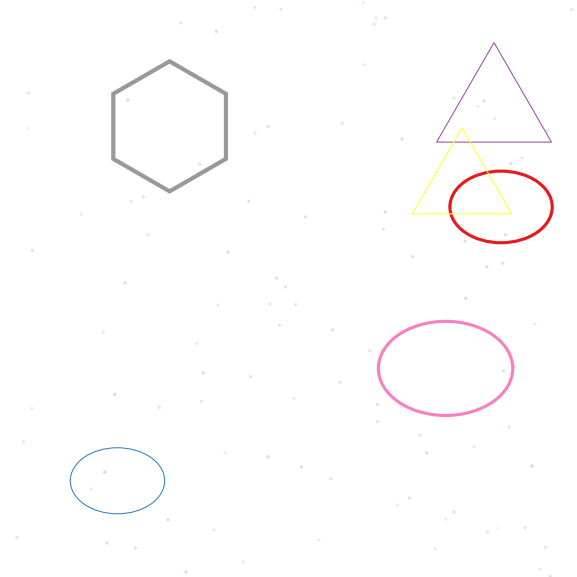[{"shape": "oval", "thickness": 1.5, "radius": 0.44, "center": [0.868, 0.641]}, {"shape": "oval", "thickness": 0.5, "radius": 0.41, "center": [0.203, 0.167]}, {"shape": "triangle", "thickness": 0.5, "radius": 0.57, "center": [0.855, 0.81]}, {"shape": "triangle", "thickness": 0.5, "radius": 0.5, "center": [0.8, 0.678]}, {"shape": "oval", "thickness": 1.5, "radius": 0.58, "center": [0.772, 0.361]}, {"shape": "hexagon", "thickness": 2, "radius": 0.56, "center": [0.294, 0.78]}]